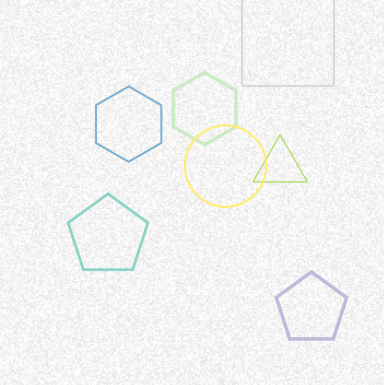[{"shape": "pentagon", "thickness": 2, "radius": 0.54, "center": [0.281, 0.388]}, {"shape": "pentagon", "thickness": 2.5, "radius": 0.48, "center": [0.809, 0.197]}, {"shape": "hexagon", "thickness": 1.5, "radius": 0.49, "center": [0.334, 0.678]}, {"shape": "triangle", "thickness": 1, "radius": 0.41, "center": [0.728, 0.568]}, {"shape": "square", "thickness": 1.5, "radius": 0.59, "center": [0.748, 0.895]}, {"shape": "hexagon", "thickness": 2.5, "radius": 0.47, "center": [0.532, 0.718]}, {"shape": "circle", "thickness": 1.5, "radius": 0.53, "center": [0.586, 0.569]}]